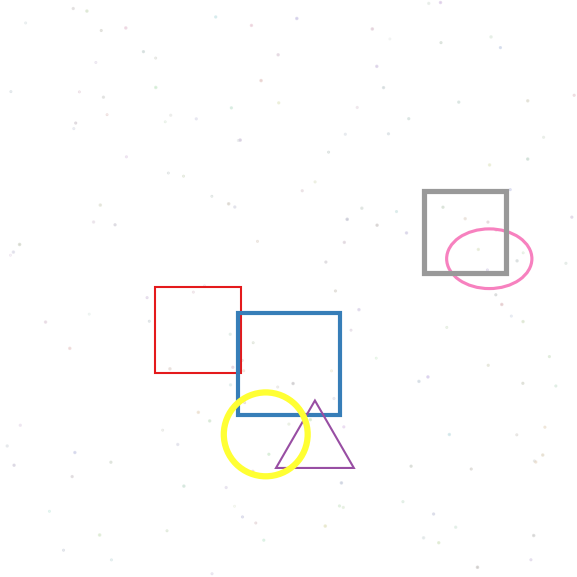[{"shape": "square", "thickness": 1, "radius": 0.37, "center": [0.342, 0.428]}, {"shape": "square", "thickness": 2, "radius": 0.44, "center": [0.5, 0.369]}, {"shape": "triangle", "thickness": 1, "radius": 0.39, "center": [0.545, 0.228]}, {"shape": "circle", "thickness": 3, "radius": 0.36, "center": [0.46, 0.247]}, {"shape": "oval", "thickness": 1.5, "radius": 0.37, "center": [0.847, 0.551]}, {"shape": "square", "thickness": 2.5, "radius": 0.35, "center": [0.805, 0.597]}]